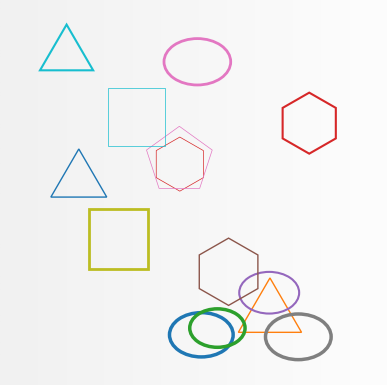[{"shape": "triangle", "thickness": 1, "radius": 0.42, "center": [0.203, 0.53]}, {"shape": "oval", "thickness": 2.5, "radius": 0.41, "center": [0.52, 0.13]}, {"shape": "triangle", "thickness": 1, "radius": 0.47, "center": [0.697, 0.184]}, {"shape": "oval", "thickness": 2.5, "radius": 0.36, "center": [0.561, 0.148]}, {"shape": "hexagon", "thickness": 1.5, "radius": 0.4, "center": [0.798, 0.68]}, {"shape": "hexagon", "thickness": 0.5, "radius": 0.35, "center": [0.464, 0.574]}, {"shape": "oval", "thickness": 1.5, "radius": 0.39, "center": [0.695, 0.24]}, {"shape": "hexagon", "thickness": 1, "radius": 0.44, "center": [0.59, 0.294]}, {"shape": "oval", "thickness": 2, "radius": 0.43, "center": [0.509, 0.84]}, {"shape": "pentagon", "thickness": 0.5, "radius": 0.45, "center": [0.463, 0.583]}, {"shape": "oval", "thickness": 2.5, "radius": 0.42, "center": [0.77, 0.125]}, {"shape": "square", "thickness": 2, "radius": 0.39, "center": [0.306, 0.379]}, {"shape": "triangle", "thickness": 1.5, "radius": 0.4, "center": [0.172, 0.857]}, {"shape": "square", "thickness": 0.5, "radius": 0.37, "center": [0.352, 0.696]}]